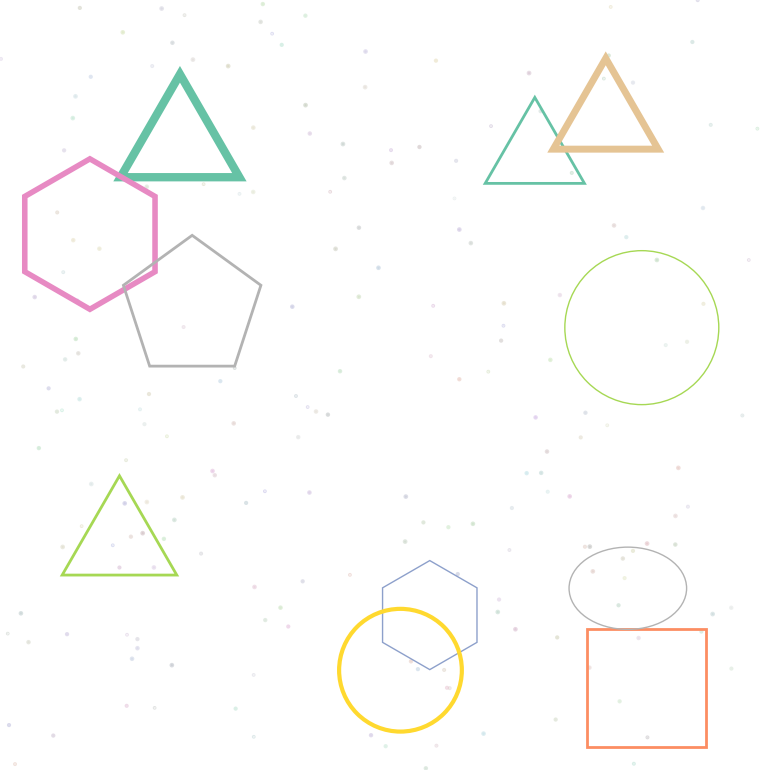[{"shape": "triangle", "thickness": 1, "radius": 0.37, "center": [0.695, 0.799]}, {"shape": "triangle", "thickness": 3, "radius": 0.45, "center": [0.234, 0.814]}, {"shape": "square", "thickness": 1, "radius": 0.39, "center": [0.84, 0.106]}, {"shape": "hexagon", "thickness": 0.5, "radius": 0.35, "center": [0.558, 0.201]}, {"shape": "hexagon", "thickness": 2, "radius": 0.49, "center": [0.117, 0.696]}, {"shape": "circle", "thickness": 0.5, "radius": 0.5, "center": [0.834, 0.574]}, {"shape": "triangle", "thickness": 1, "radius": 0.43, "center": [0.155, 0.296]}, {"shape": "circle", "thickness": 1.5, "radius": 0.4, "center": [0.52, 0.13]}, {"shape": "triangle", "thickness": 2.5, "radius": 0.39, "center": [0.787, 0.846]}, {"shape": "pentagon", "thickness": 1, "radius": 0.47, "center": [0.25, 0.6]}, {"shape": "oval", "thickness": 0.5, "radius": 0.38, "center": [0.815, 0.236]}]